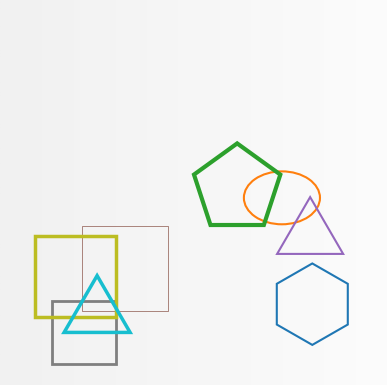[{"shape": "hexagon", "thickness": 1.5, "radius": 0.53, "center": [0.806, 0.21]}, {"shape": "oval", "thickness": 1.5, "radius": 0.49, "center": [0.728, 0.486]}, {"shape": "pentagon", "thickness": 3, "radius": 0.59, "center": [0.612, 0.51]}, {"shape": "triangle", "thickness": 1.5, "radius": 0.49, "center": [0.8, 0.39]}, {"shape": "square", "thickness": 0.5, "radius": 0.55, "center": [0.322, 0.303]}, {"shape": "square", "thickness": 2, "radius": 0.41, "center": [0.217, 0.137]}, {"shape": "square", "thickness": 2.5, "radius": 0.53, "center": [0.195, 0.283]}, {"shape": "triangle", "thickness": 2.5, "radius": 0.49, "center": [0.251, 0.186]}]